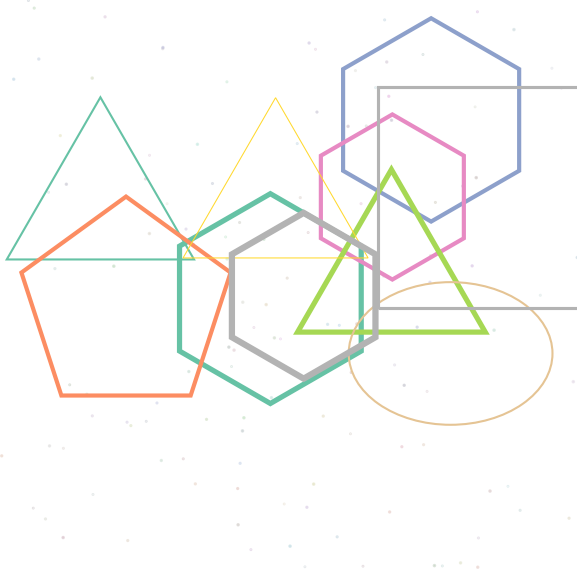[{"shape": "hexagon", "thickness": 2.5, "radius": 0.91, "center": [0.468, 0.482]}, {"shape": "triangle", "thickness": 1, "radius": 0.94, "center": [0.174, 0.643]}, {"shape": "pentagon", "thickness": 2, "radius": 0.95, "center": [0.218, 0.468]}, {"shape": "hexagon", "thickness": 2, "radius": 0.88, "center": [0.747, 0.791]}, {"shape": "hexagon", "thickness": 2, "radius": 0.71, "center": [0.679, 0.658]}, {"shape": "triangle", "thickness": 2.5, "radius": 0.94, "center": [0.678, 0.518]}, {"shape": "triangle", "thickness": 0.5, "radius": 0.92, "center": [0.477, 0.645]}, {"shape": "oval", "thickness": 1, "radius": 0.88, "center": [0.78, 0.387]}, {"shape": "square", "thickness": 1.5, "radius": 0.96, "center": [0.846, 0.657]}, {"shape": "hexagon", "thickness": 3, "radius": 0.72, "center": [0.526, 0.487]}]